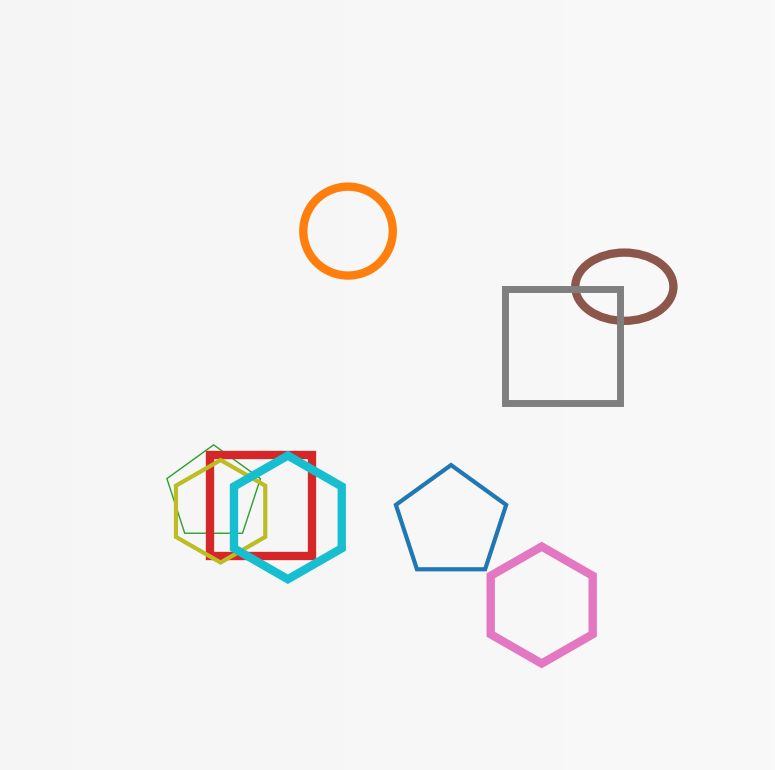[{"shape": "pentagon", "thickness": 1.5, "radius": 0.37, "center": [0.582, 0.321]}, {"shape": "circle", "thickness": 3, "radius": 0.29, "center": [0.449, 0.7]}, {"shape": "pentagon", "thickness": 0.5, "radius": 0.32, "center": [0.276, 0.359]}, {"shape": "square", "thickness": 3, "radius": 0.33, "center": [0.337, 0.344]}, {"shape": "oval", "thickness": 3, "radius": 0.32, "center": [0.806, 0.628]}, {"shape": "hexagon", "thickness": 3, "radius": 0.38, "center": [0.699, 0.214]}, {"shape": "square", "thickness": 2.5, "radius": 0.37, "center": [0.726, 0.551]}, {"shape": "hexagon", "thickness": 1.5, "radius": 0.33, "center": [0.285, 0.336]}, {"shape": "hexagon", "thickness": 3, "radius": 0.4, "center": [0.371, 0.328]}]